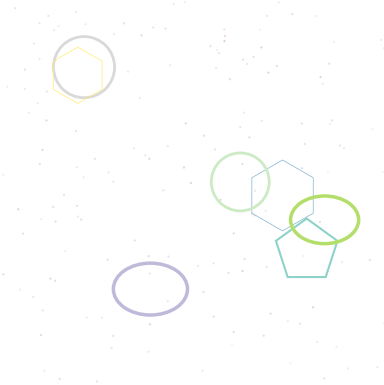[{"shape": "pentagon", "thickness": 1.5, "radius": 0.42, "center": [0.797, 0.348]}, {"shape": "oval", "thickness": 2.5, "radius": 0.48, "center": [0.391, 0.249]}, {"shape": "hexagon", "thickness": 0.5, "radius": 0.46, "center": [0.734, 0.492]}, {"shape": "oval", "thickness": 2.5, "radius": 0.44, "center": [0.843, 0.429]}, {"shape": "circle", "thickness": 2, "radius": 0.4, "center": [0.218, 0.826]}, {"shape": "circle", "thickness": 2, "radius": 0.38, "center": [0.624, 0.527]}, {"shape": "hexagon", "thickness": 0.5, "radius": 0.37, "center": [0.202, 0.804]}]